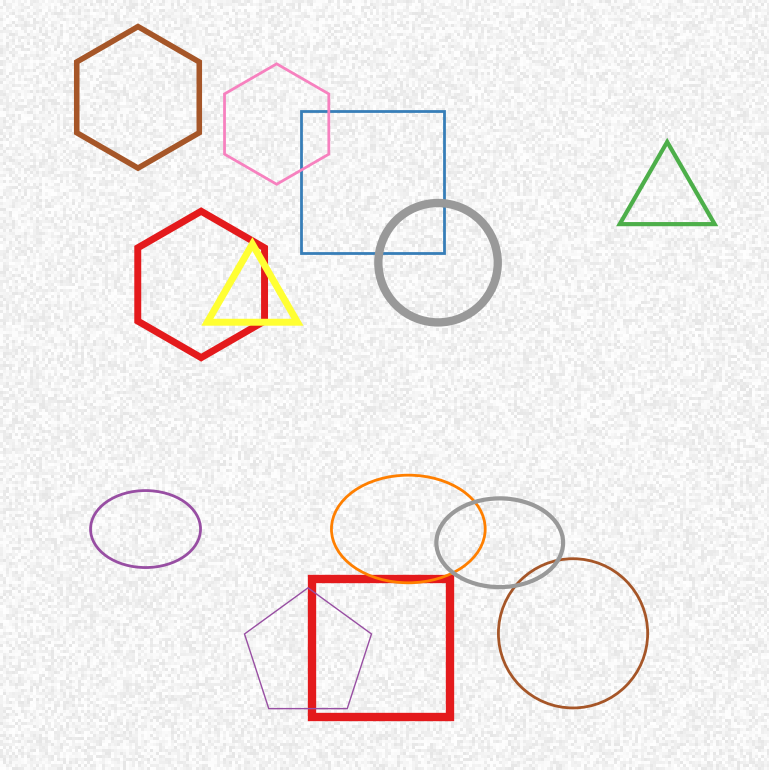[{"shape": "square", "thickness": 3, "radius": 0.45, "center": [0.495, 0.158]}, {"shape": "hexagon", "thickness": 2.5, "radius": 0.48, "center": [0.261, 0.631]}, {"shape": "square", "thickness": 1, "radius": 0.46, "center": [0.484, 0.764]}, {"shape": "triangle", "thickness": 1.5, "radius": 0.36, "center": [0.866, 0.745]}, {"shape": "pentagon", "thickness": 0.5, "radius": 0.43, "center": [0.4, 0.15]}, {"shape": "oval", "thickness": 1, "radius": 0.36, "center": [0.189, 0.313]}, {"shape": "oval", "thickness": 1, "radius": 0.5, "center": [0.53, 0.313]}, {"shape": "triangle", "thickness": 2.5, "radius": 0.34, "center": [0.328, 0.615]}, {"shape": "hexagon", "thickness": 2, "radius": 0.46, "center": [0.179, 0.874]}, {"shape": "circle", "thickness": 1, "radius": 0.48, "center": [0.744, 0.177]}, {"shape": "hexagon", "thickness": 1, "radius": 0.39, "center": [0.359, 0.839]}, {"shape": "oval", "thickness": 1.5, "radius": 0.41, "center": [0.649, 0.295]}, {"shape": "circle", "thickness": 3, "radius": 0.39, "center": [0.569, 0.659]}]